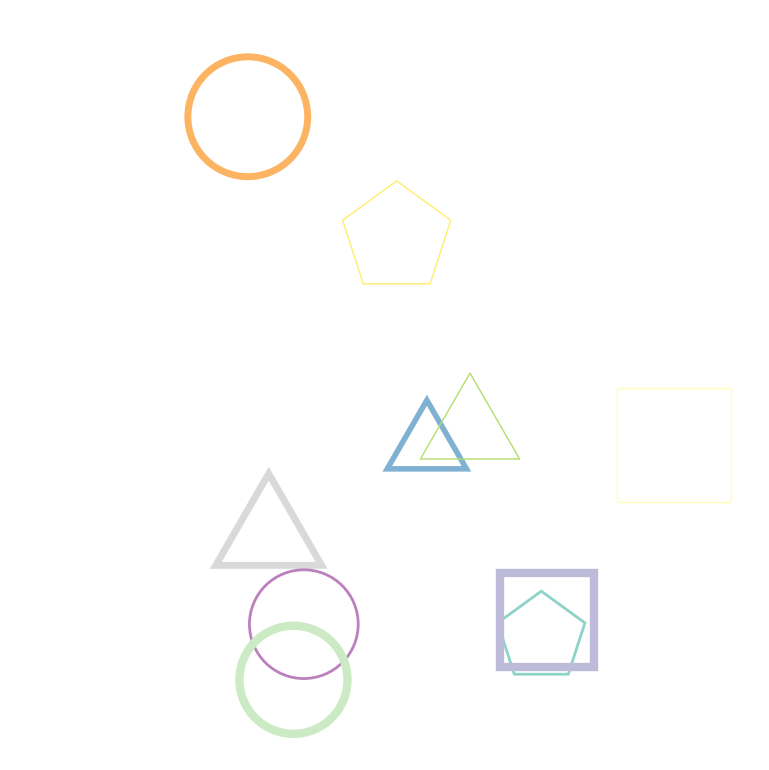[{"shape": "pentagon", "thickness": 1, "radius": 0.3, "center": [0.703, 0.173]}, {"shape": "square", "thickness": 0.5, "radius": 0.37, "center": [0.875, 0.422]}, {"shape": "square", "thickness": 3, "radius": 0.3, "center": [0.71, 0.195]}, {"shape": "triangle", "thickness": 2, "radius": 0.3, "center": [0.554, 0.421]}, {"shape": "circle", "thickness": 2.5, "radius": 0.39, "center": [0.322, 0.848]}, {"shape": "triangle", "thickness": 0.5, "radius": 0.37, "center": [0.61, 0.441]}, {"shape": "triangle", "thickness": 2.5, "radius": 0.4, "center": [0.349, 0.305]}, {"shape": "circle", "thickness": 1, "radius": 0.35, "center": [0.395, 0.189]}, {"shape": "circle", "thickness": 3, "radius": 0.35, "center": [0.381, 0.117]}, {"shape": "pentagon", "thickness": 0.5, "radius": 0.37, "center": [0.515, 0.691]}]